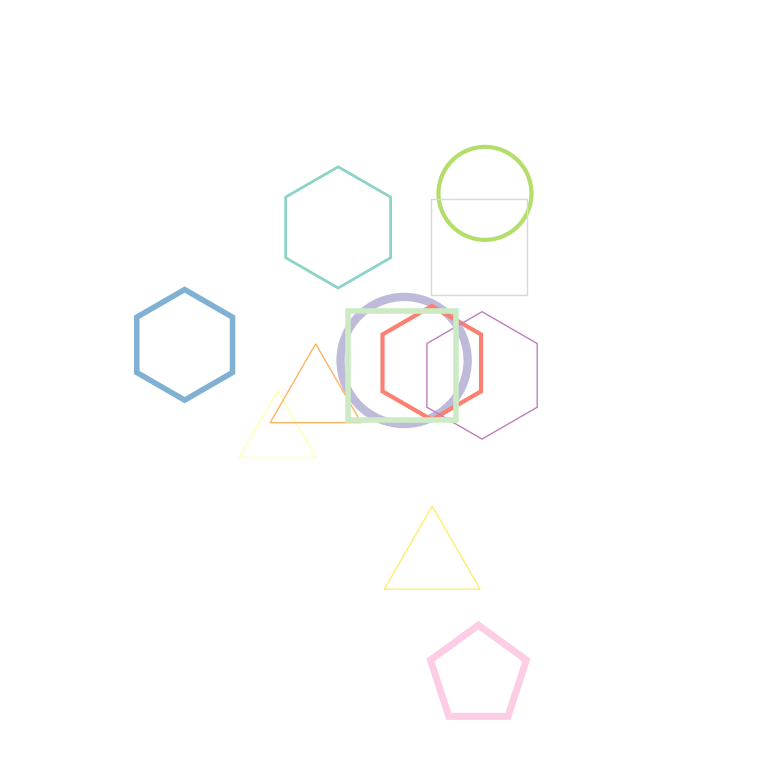[{"shape": "hexagon", "thickness": 1, "radius": 0.39, "center": [0.439, 0.705]}, {"shape": "triangle", "thickness": 0.5, "radius": 0.29, "center": [0.361, 0.435]}, {"shape": "circle", "thickness": 3, "radius": 0.41, "center": [0.525, 0.532]}, {"shape": "hexagon", "thickness": 1.5, "radius": 0.37, "center": [0.561, 0.529]}, {"shape": "hexagon", "thickness": 2, "radius": 0.36, "center": [0.24, 0.552]}, {"shape": "triangle", "thickness": 0.5, "radius": 0.34, "center": [0.41, 0.485]}, {"shape": "circle", "thickness": 1.5, "radius": 0.3, "center": [0.63, 0.749]}, {"shape": "pentagon", "thickness": 2.5, "radius": 0.33, "center": [0.621, 0.123]}, {"shape": "square", "thickness": 0.5, "radius": 0.31, "center": [0.622, 0.679]}, {"shape": "hexagon", "thickness": 0.5, "radius": 0.41, "center": [0.626, 0.512]}, {"shape": "square", "thickness": 2, "radius": 0.35, "center": [0.522, 0.525]}, {"shape": "triangle", "thickness": 0.5, "radius": 0.36, "center": [0.561, 0.271]}]